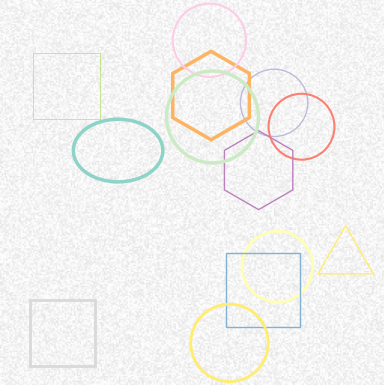[{"shape": "oval", "thickness": 2.5, "radius": 0.58, "center": [0.307, 0.609]}, {"shape": "circle", "thickness": 2, "radius": 0.46, "center": [0.721, 0.307]}, {"shape": "circle", "thickness": 1, "radius": 0.44, "center": [0.712, 0.733]}, {"shape": "circle", "thickness": 1.5, "radius": 0.43, "center": [0.783, 0.671]}, {"shape": "square", "thickness": 1, "radius": 0.48, "center": [0.682, 0.248]}, {"shape": "hexagon", "thickness": 2.5, "radius": 0.57, "center": [0.548, 0.752]}, {"shape": "square", "thickness": 0.5, "radius": 0.43, "center": [0.172, 0.777]}, {"shape": "circle", "thickness": 1.5, "radius": 0.48, "center": [0.544, 0.895]}, {"shape": "square", "thickness": 2, "radius": 0.43, "center": [0.162, 0.136]}, {"shape": "hexagon", "thickness": 1, "radius": 0.51, "center": [0.672, 0.558]}, {"shape": "circle", "thickness": 2.5, "radius": 0.6, "center": [0.552, 0.696]}, {"shape": "triangle", "thickness": 1, "radius": 0.42, "center": [0.898, 0.33]}, {"shape": "circle", "thickness": 2, "radius": 0.5, "center": [0.596, 0.109]}]